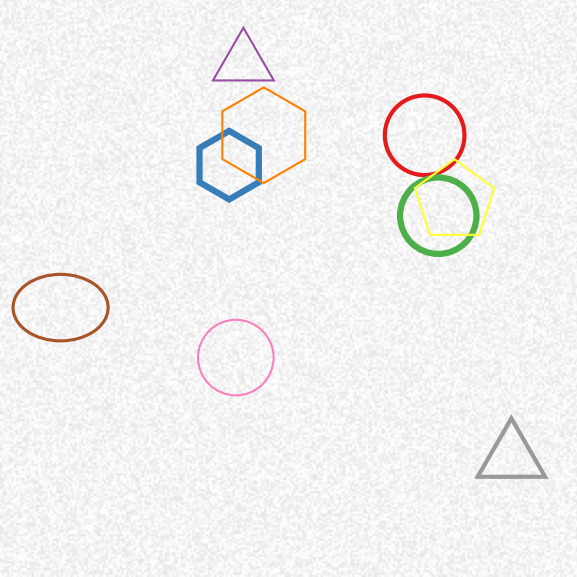[{"shape": "circle", "thickness": 2, "radius": 0.34, "center": [0.735, 0.765]}, {"shape": "hexagon", "thickness": 3, "radius": 0.3, "center": [0.397, 0.713]}, {"shape": "circle", "thickness": 3, "radius": 0.33, "center": [0.759, 0.626]}, {"shape": "triangle", "thickness": 1, "radius": 0.3, "center": [0.421, 0.89]}, {"shape": "hexagon", "thickness": 1, "radius": 0.41, "center": [0.457, 0.765]}, {"shape": "pentagon", "thickness": 1, "radius": 0.36, "center": [0.787, 0.651]}, {"shape": "oval", "thickness": 1.5, "radius": 0.41, "center": [0.105, 0.466]}, {"shape": "circle", "thickness": 1, "radius": 0.33, "center": [0.408, 0.38]}, {"shape": "triangle", "thickness": 2, "radius": 0.34, "center": [0.886, 0.207]}]